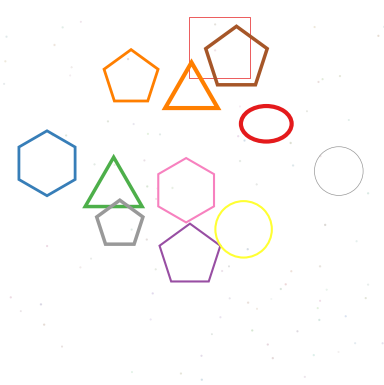[{"shape": "square", "thickness": 0.5, "radius": 0.4, "center": [0.57, 0.877]}, {"shape": "oval", "thickness": 3, "radius": 0.33, "center": [0.692, 0.678]}, {"shape": "hexagon", "thickness": 2, "radius": 0.42, "center": [0.122, 0.576]}, {"shape": "triangle", "thickness": 2.5, "radius": 0.43, "center": [0.295, 0.506]}, {"shape": "pentagon", "thickness": 1.5, "radius": 0.42, "center": [0.493, 0.336]}, {"shape": "triangle", "thickness": 3, "radius": 0.39, "center": [0.497, 0.759]}, {"shape": "pentagon", "thickness": 2, "radius": 0.37, "center": [0.34, 0.797]}, {"shape": "circle", "thickness": 1.5, "radius": 0.37, "center": [0.633, 0.404]}, {"shape": "pentagon", "thickness": 2.5, "radius": 0.42, "center": [0.614, 0.848]}, {"shape": "hexagon", "thickness": 1.5, "radius": 0.42, "center": [0.483, 0.506]}, {"shape": "pentagon", "thickness": 2.5, "radius": 0.32, "center": [0.311, 0.417]}, {"shape": "circle", "thickness": 0.5, "radius": 0.32, "center": [0.88, 0.556]}]